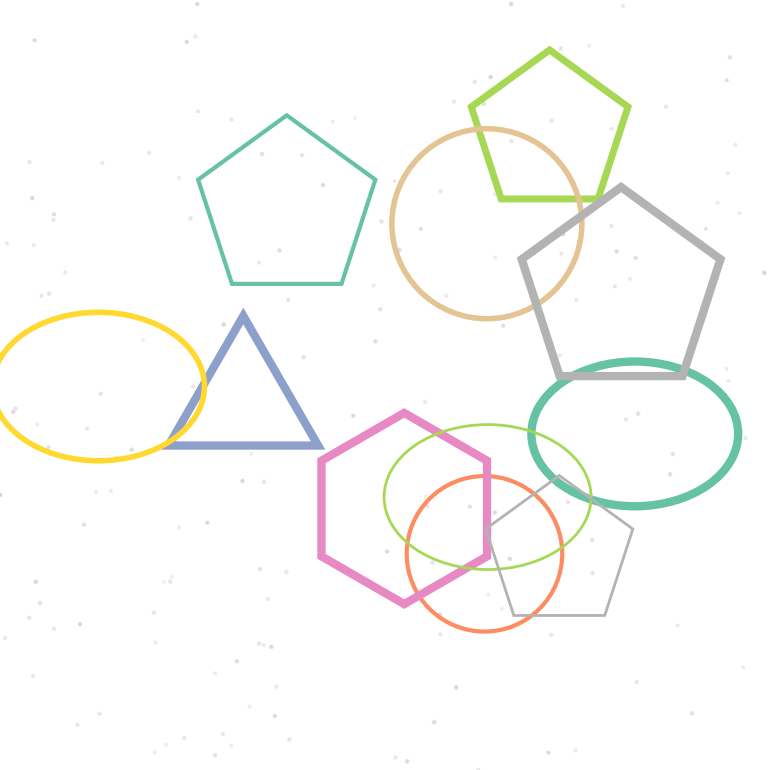[{"shape": "pentagon", "thickness": 1.5, "radius": 0.6, "center": [0.372, 0.729]}, {"shape": "oval", "thickness": 3, "radius": 0.67, "center": [0.824, 0.436]}, {"shape": "circle", "thickness": 1.5, "radius": 0.5, "center": [0.629, 0.281]}, {"shape": "triangle", "thickness": 3, "radius": 0.56, "center": [0.316, 0.477]}, {"shape": "hexagon", "thickness": 3, "radius": 0.62, "center": [0.525, 0.34]}, {"shape": "oval", "thickness": 1, "radius": 0.67, "center": [0.633, 0.354]}, {"shape": "pentagon", "thickness": 2.5, "radius": 0.53, "center": [0.714, 0.828]}, {"shape": "oval", "thickness": 2, "radius": 0.69, "center": [0.128, 0.498]}, {"shape": "circle", "thickness": 2, "radius": 0.62, "center": [0.632, 0.709]}, {"shape": "pentagon", "thickness": 1, "radius": 0.5, "center": [0.726, 0.282]}, {"shape": "pentagon", "thickness": 3, "radius": 0.68, "center": [0.807, 0.621]}]